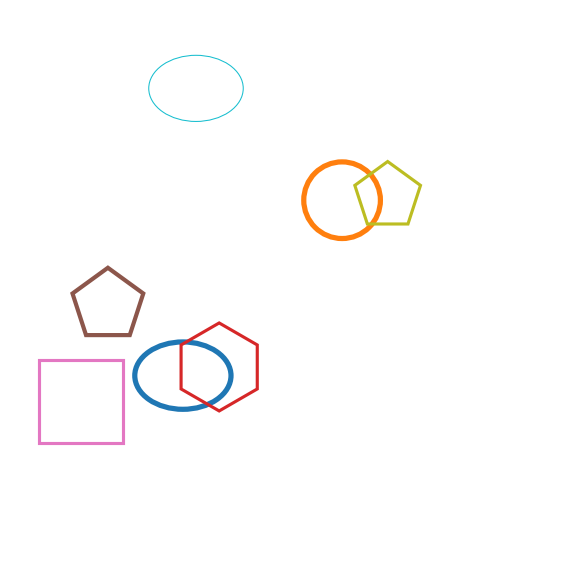[{"shape": "oval", "thickness": 2.5, "radius": 0.42, "center": [0.317, 0.349]}, {"shape": "circle", "thickness": 2.5, "radius": 0.33, "center": [0.592, 0.652]}, {"shape": "hexagon", "thickness": 1.5, "radius": 0.38, "center": [0.38, 0.364]}, {"shape": "pentagon", "thickness": 2, "radius": 0.32, "center": [0.187, 0.471]}, {"shape": "square", "thickness": 1.5, "radius": 0.36, "center": [0.141, 0.304]}, {"shape": "pentagon", "thickness": 1.5, "radius": 0.3, "center": [0.671, 0.66]}, {"shape": "oval", "thickness": 0.5, "radius": 0.41, "center": [0.339, 0.846]}]